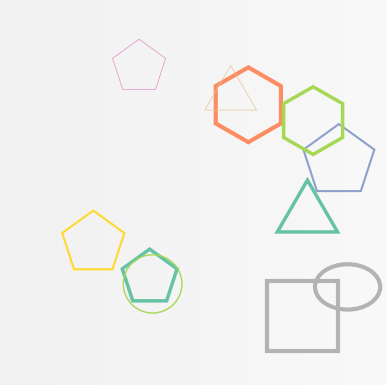[{"shape": "pentagon", "thickness": 2.5, "radius": 0.37, "center": [0.386, 0.279]}, {"shape": "triangle", "thickness": 2.5, "radius": 0.45, "center": [0.793, 0.442]}, {"shape": "hexagon", "thickness": 3, "radius": 0.49, "center": [0.641, 0.728]}, {"shape": "pentagon", "thickness": 1.5, "radius": 0.48, "center": [0.875, 0.582]}, {"shape": "pentagon", "thickness": 0.5, "radius": 0.36, "center": [0.359, 0.826]}, {"shape": "hexagon", "thickness": 2.5, "radius": 0.44, "center": [0.808, 0.687]}, {"shape": "circle", "thickness": 1, "radius": 0.38, "center": [0.394, 0.263]}, {"shape": "pentagon", "thickness": 1.5, "radius": 0.42, "center": [0.241, 0.369]}, {"shape": "triangle", "thickness": 0.5, "radius": 0.39, "center": [0.595, 0.753]}, {"shape": "oval", "thickness": 3, "radius": 0.42, "center": [0.897, 0.255]}, {"shape": "square", "thickness": 3, "radius": 0.46, "center": [0.781, 0.179]}]